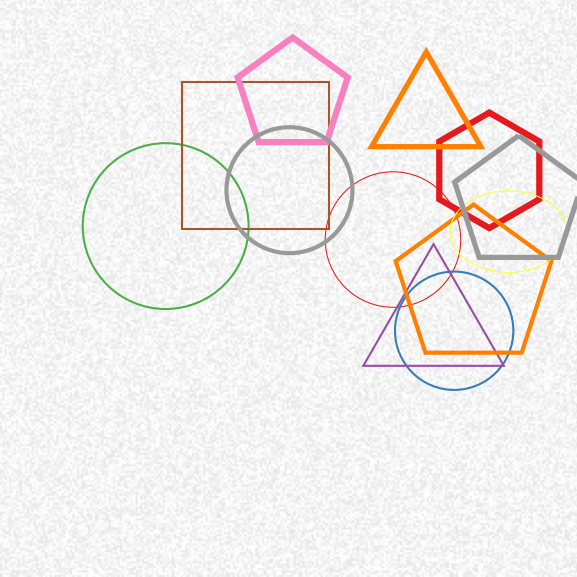[{"shape": "hexagon", "thickness": 3, "radius": 0.5, "center": [0.847, 0.704]}, {"shape": "circle", "thickness": 0.5, "radius": 0.59, "center": [0.68, 0.584]}, {"shape": "circle", "thickness": 1, "radius": 0.51, "center": [0.786, 0.426]}, {"shape": "circle", "thickness": 1, "radius": 0.72, "center": [0.287, 0.608]}, {"shape": "triangle", "thickness": 1, "radius": 0.7, "center": [0.751, 0.436]}, {"shape": "triangle", "thickness": 2.5, "radius": 0.55, "center": [0.738, 0.8]}, {"shape": "pentagon", "thickness": 2, "radius": 0.71, "center": [0.82, 0.503]}, {"shape": "oval", "thickness": 0.5, "radius": 0.5, "center": [0.88, 0.598]}, {"shape": "square", "thickness": 1, "radius": 0.64, "center": [0.443, 0.73]}, {"shape": "pentagon", "thickness": 3, "radius": 0.5, "center": [0.507, 0.834]}, {"shape": "pentagon", "thickness": 2.5, "radius": 0.58, "center": [0.898, 0.648]}, {"shape": "circle", "thickness": 2, "radius": 0.55, "center": [0.501, 0.67]}]